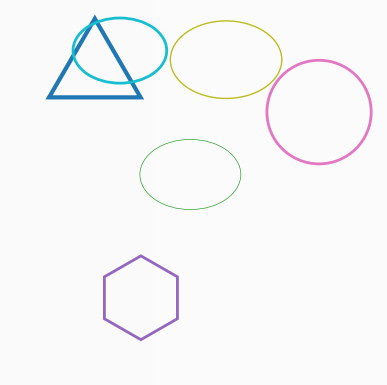[{"shape": "triangle", "thickness": 3, "radius": 0.68, "center": [0.245, 0.815]}, {"shape": "oval", "thickness": 0.5, "radius": 0.65, "center": [0.491, 0.547]}, {"shape": "hexagon", "thickness": 2, "radius": 0.54, "center": [0.364, 0.227]}, {"shape": "circle", "thickness": 2, "radius": 0.67, "center": [0.823, 0.709]}, {"shape": "oval", "thickness": 1, "radius": 0.72, "center": [0.583, 0.845]}, {"shape": "oval", "thickness": 2, "radius": 0.6, "center": [0.309, 0.869]}]